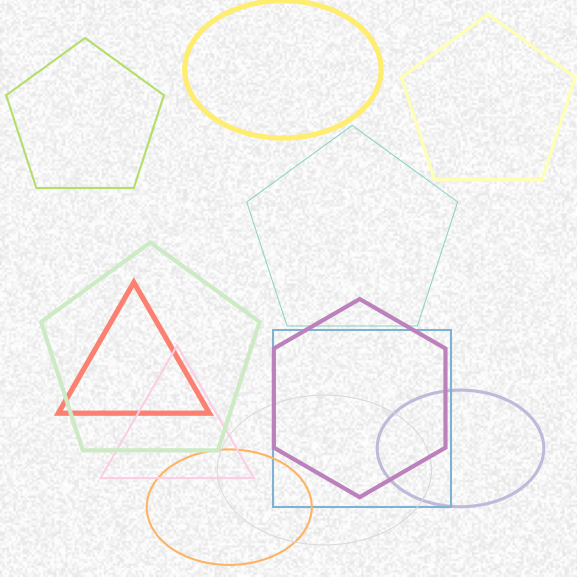[{"shape": "pentagon", "thickness": 0.5, "radius": 0.96, "center": [0.61, 0.59]}, {"shape": "pentagon", "thickness": 1.5, "radius": 0.79, "center": [0.846, 0.816]}, {"shape": "oval", "thickness": 1.5, "radius": 0.72, "center": [0.797, 0.223]}, {"shape": "triangle", "thickness": 2.5, "radius": 0.76, "center": [0.232, 0.359]}, {"shape": "square", "thickness": 1, "radius": 0.77, "center": [0.627, 0.274]}, {"shape": "oval", "thickness": 1, "radius": 0.71, "center": [0.397, 0.121]}, {"shape": "pentagon", "thickness": 1, "radius": 0.72, "center": [0.147, 0.79]}, {"shape": "triangle", "thickness": 1, "radius": 0.77, "center": [0.307, 0.248]}, {"shape": "oval", "thickness": 0.5, "radius": 0.93, "center": [0.562, 0.185]}, {"shape": "hexagon", "thickness": 2, "radius": 0.86, "center": [0.623, 0.31]}, {"shape": "pentagon", "thickness": 2, "radius": 0.99, "center": [0.26, 0.38]}, {"shape": "oval", "thickness": 2.5, "radius": 0.85, "center": [0.49, 0.879]}]